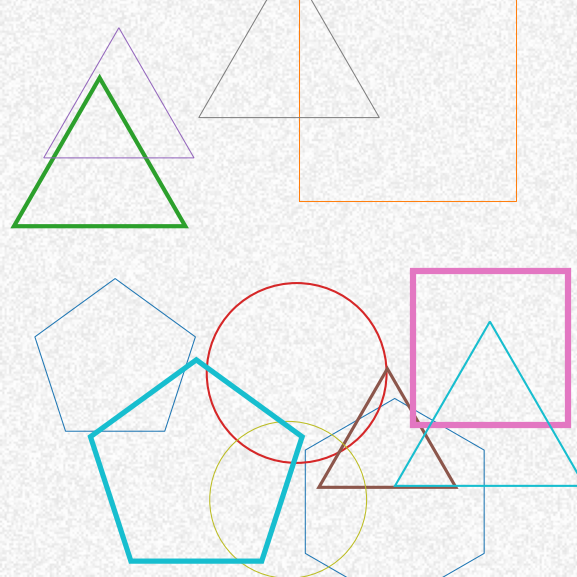[{"shape": "hexagon", "thickness": 0.5, "radius": 0.89, "center": [0.684, 0.13]}, {"shape": "pentagon", "thickness": 0.5, "radius": 0.73, "center": [0.199, 0.371]}, {"shape": "square", "thickness": 0.5, "radius": 0.94, "center": [0.706, 0.839]}, {"shape": "triangle", "thickness": 2, "radius": 0.86, "center": [0.173, 0.693]}, {"shape": "circle", "thickness": 1, "radius": 0.78, "center": [0.514, 0.353]}, {"shape": "triangle", "thickness": 0.5, "radius": 0.75, "center": [0.206, 0.801]}, {"shape": "triangle", "thickness": 1.5, "radius": 0.68, "center": [0.671, 0.224]}, {"shape": "square", "thickness": 3, "radius": 0.67, "center": [0.849, 0.397]}, {"shape": "triangle", "thickness": 0.5, "radius": 0.9, "center": [0.5, 0.886]}, {"shape": "circle", "thickness": 0.5, "radius": 0.68, "center": [0.499, 0.134]}, {"shape": "pentagon", "thickness": 2.5, "radius": 0.96, "center": [0.34, 0.183]}, {"shape": "triangle", "thickness": 1, "radius": 0.95, "center": [0.848, 0.253]}]